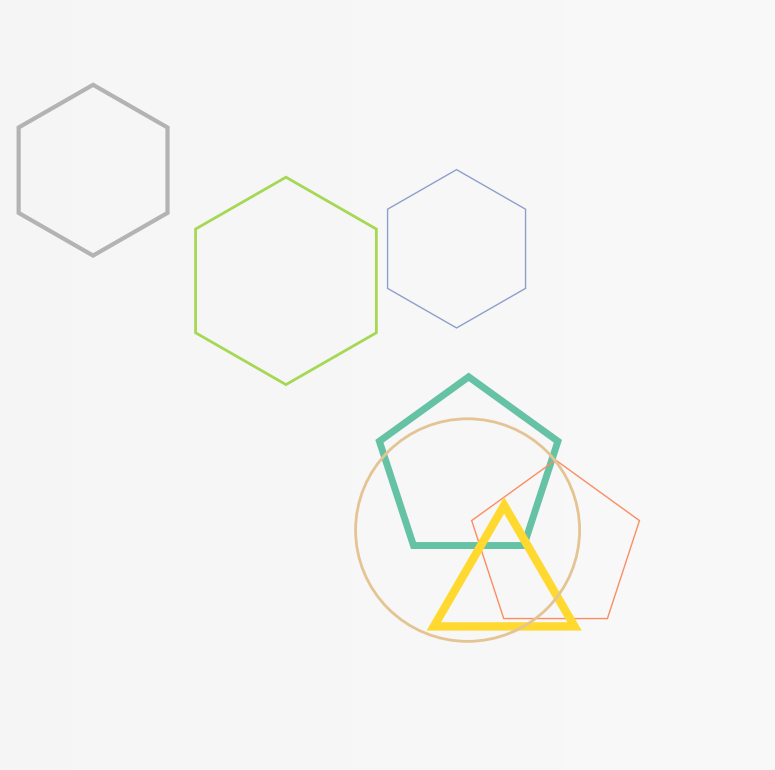[{"shape": "pentagon", "thickness": 2.5, "radius": 0.61, "center": [0.605, 0.389]}, {"shape": "pentagon", "thickness": 0.5, "radius": 0.57, "center": [0.717, 0.289]}, {"shape": "hexagon", "thickness": 0.5, "radius": 0.51, "center": [0.589, 0.677]}, {"shape": "hexagon", "thickness": 1, "radius": 0.67, "center": [0.369, 0.635]}, {"shape": "triangle", "thickness": 3, "radius": 0.52, "center": [0.651, 0.239]}, {"shape": "circle", "thickness": 1, "radius": 0.72, "center": [0.603, 0.312]}, {"shape": "hexagon", "thickness": 1.5, "radius": 0.55, "center": [0.12, 0.779]}]